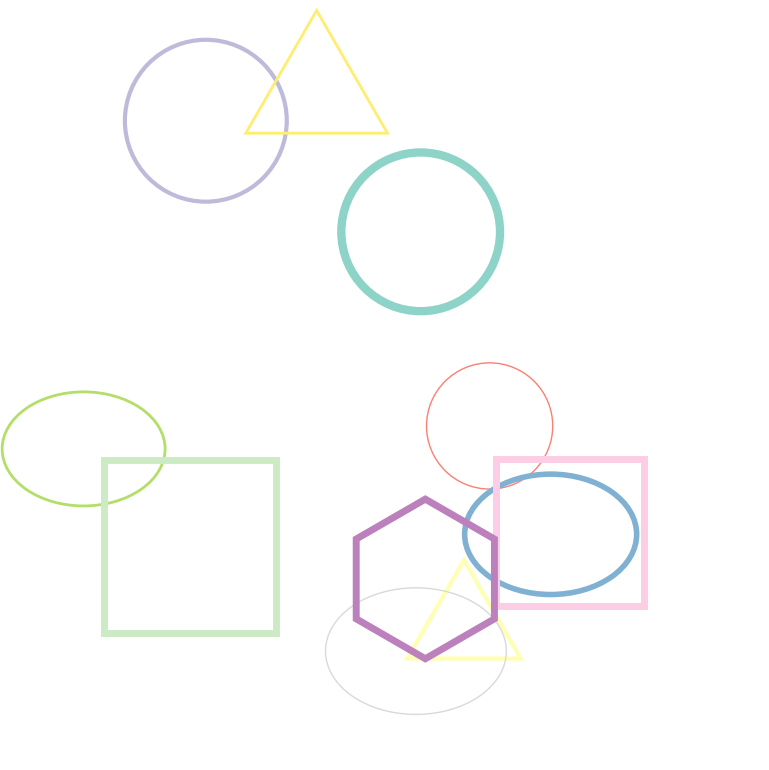[{"shape": "circle", "thickness": 3, "radius": 0.52, "center": [0.546, 0.699]}, {"shape": "triangle", "thickness": 1.5, "radius": 0.43, "center": [0.603, 0.187]}, {"shape": "circle", "thickness": 1.5, "radius": 0.53, "center": [0.267, 0.843]}, {"shape": "circle", "thickness": 0.5, "radius": 0.41, "center": [0.636, 0.447]}, {"shape": "oval", "thickness": 2, "radius": 0.56, "center": [0.715, 0.306]}, {"shape": "oval", "thickness": 1, "radius": 0.53, "center": [0.109, 0.417]}, {"shape": "square", "thickness": 2.5, "radius": 0.48, "center": [0.74, 0.309]}, {"shape": "oval", "thickness": 0.5, "radius": 0.59, "center": [0.54, 0.154]}, {"shape": "hexagon", "thickness": 2.5, "radius": 0.52, "center": [0.552, 0.248]}, {"shape": "square", "thickness": 2.5, "radius": 0.56, "center": [0.247, 0.29]}, {"shape": "triangle", "thickness": 1, "radius": 0.53, "center": [0.411, 0.88]}]